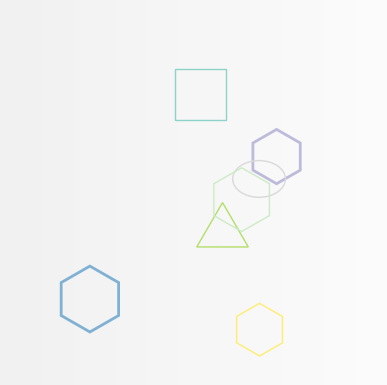[{"shape": "square", "thickness": 1, "radius": 0.33, "center": [0.518, 0.755]}, {"shape": "hexagon", "thickness": 2, "radius": 0.35, "center": [0.714, 0.593]}, {"shape": "hexagon", "thickness": 2, "radius": 0.43, "center": [0.232, 0.223]}, {"shape": "triangle", "thickness": 1, "radius": 0.38, "center": [0.574, 0.397]}, {"shape": "oval", "thickness": 1, "radius": 0.34, "center": [0.668, 0.535]}, {"shape": "hexagon", "thickness": 1, "radius": 0.41, "center": [0.624, 0.481]}, {"shape": "hexagon", "thickness": 1, "radius": 0.34, "center": [0.67, 0.144]}]